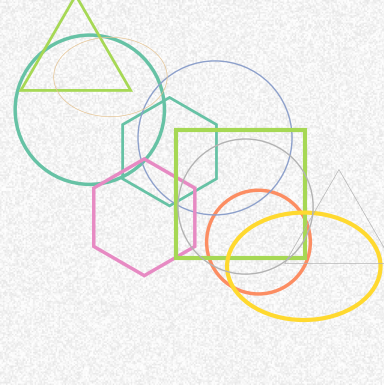[{"shape": "hexagon", "thickness": 2, "radius": 0.7, "center": [0.44, 0.606]}, {"shape": "circle", "thickness": 2.5, "radius": 0.97, "center": [0.233, 0.715]}, {"shape": "circle", "thickness": 2.5, "radius": 0.67, "center": [0.671, 0.371]}, {"shape": "circle", "thickness": 1, "radius": 1.0, "center": [0.559, 0.642]}, {"shape": "hexagon", "thickness": 2.5, "radius": 0.76, "center": [0.375, 0.436]}, {"shape": "square", "thickness": 3, "radius": 0.83, "center": [0.624, 0.496]}, {"shape": "triangle", "thickness": 2, "radius": 0.82, "center": [0.197, 0.848]}, {"shape": "oval", "thickness": 3, "radius": 1.0, "center": [0.789, 0.308]}, {"shape": "oval", "thickness": 0.5, "radius": 0.74, "center": [0.287, 0.8]}, {"shape": "circle", "thickness": 1, "radius": 0.88, "center": [0.638, 0.463]}, {"shape": "triangle", "thickness": 0.5, "radius": 0.81, "center": [0.88, 0.397]}]